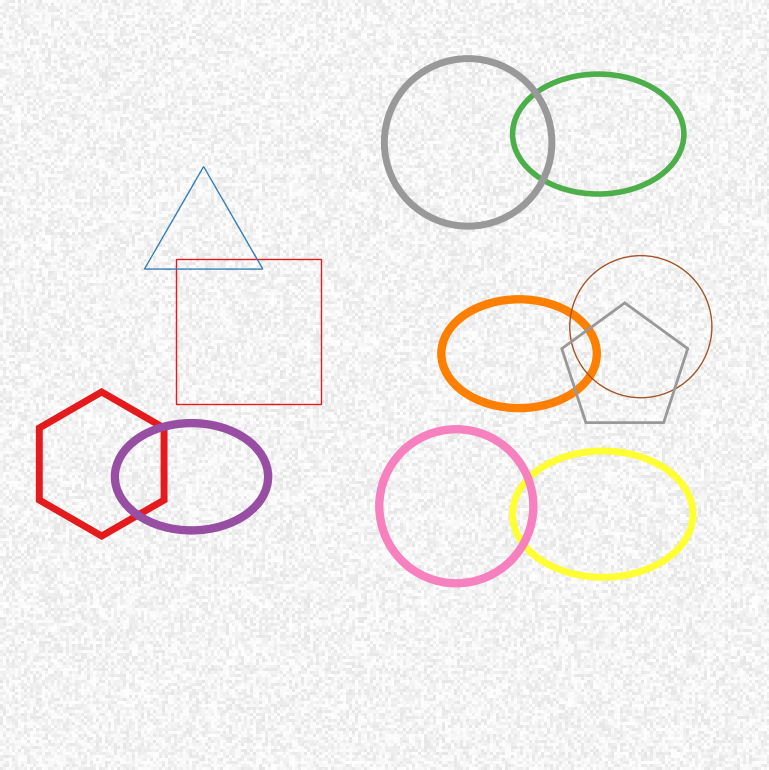[{"shape": "hexagon", "thickness": 2.5, "radius": 0.47, "center": [0.132, 0.397]}, {"shape": "square", "thickness": 0.5, "radius": 0.47, "center": [0.323, 0.57]}, {"shape": "triangle", "thickness": 0.5, "radius": 0.44, "center": [0.264, 0.695]}, {"shape": "oval", "thickness": 2, "radius": 0.56, "center": [0.777, 0.826]}, {"shape": "oval", "thickness": 3, "radius": 0.5, "center": [0.249, 0.381]}, {"shape": "oval", "thickness": 3, "radius": 0.5, "center": [0.674, 0.541]}, {"shape": "oval", "thickness": 2.5, "radius": 0.59, "center": [0.783, 0.332]}, {"shape": "circle", "thickness": 0.5, "radius": 0.46, "center": [0.832, 0.576]}, {"shape": "circle", "thickness": 3, "radius": 0.5, "center": [0.593, 0.343]}, {"shape": "pentagon", "thickness": 1, "radius": 0.43, "center": [0.811, 0.521]}, {"shape": "circle", "thickness": 2.5, "radius": 0.54, "center": [0.608, 0.815]}]